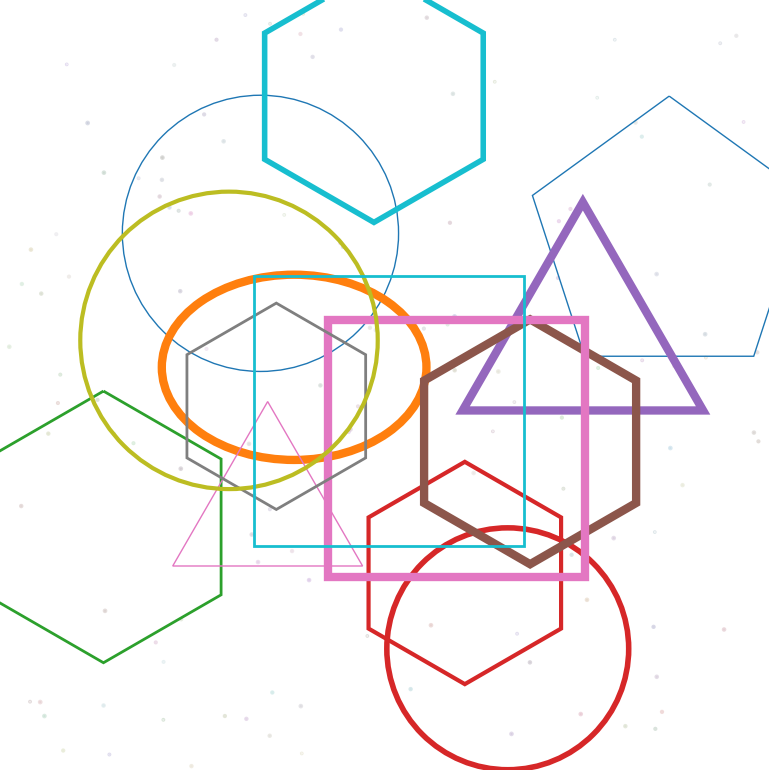[{"shape": "circle", "thickness": 0.5, "radius": 0.9, "center": [0.338, 0.697]}, {"shape": "pentagon", "thickness": 0.5, "radius": 0.93, "center": [0.869, 0.688]}, {"shape": "oval", "thickness": 3, "radius": 0.86, "center": [0.382, 0.523]}, {"shape": "hexagon", "thickness": 1, "radius": 0.88, "center": [0.134, 0.316]}, {"shape": "circle", "thickness": 2, "radius": 0.79, "center": [0.659, 0.157]}, {"shape": "hexagon", "thickness": 1.5, "radius": 0.72, "center": [0.604, 0.256]}, {"shape": "triangle", "thickness": 3, "radius": 0.9, "center": [0.757, 0.557]}, {"shape": "hexagon", "thickness": 3, "radius": 0.79, "center": [0.688, 0.426]}, {"shape": "square", "thickness": 3, "radius": 0.83, "center": [0.593, 0.417]}, {"shape": "triangle", "thickness": 0.5, "radius": 0.71, "center": [0.348, 0.336]}, {"shape": "hexagon", "thickness": 1, "radius": 0.67, "center": [0.359, 0.472]}, {"shape": "circle", "thickness": 1.5, "radius": 0.97, "center": [0.297, 0.558]}, {"shape": "hexagon", "thickness": 2, "radius": 0.82, "center": [0.486, 0.875]}, {"shape": "square", "thickness": 1, "radius": 0.88, "center": [0.505, 0.466]}]